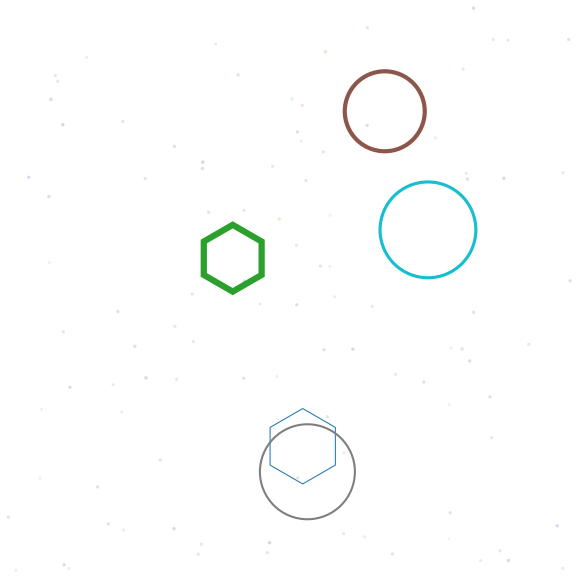[{"shape": "hexagon", "thickness": 0.5, "radius": 0.33, "center": [0.524, 0.226]}, {"shape": "hexagon", "thickness": 3, "radius": 0.29, "center": [0.403, 0.552]}, {"shape": "circle", "thickness": 2, "radius": 0.35, "center": [0.666, 0.806]}, {"shape": "circle", "thickness": 1, "radius": 0.41, "center": [0.532, 0.182]}, {"shape": "circle", "thickness": 1.5, "radius": 0.41, "center": [0.741, 0.601]}]